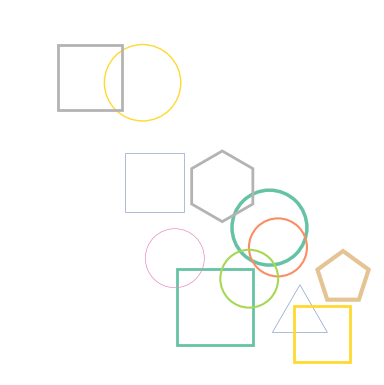[{"shape": "square", "thickness": 2, "radius": 0.5, "center": [0.558, 0.202]}, {"shape": "circle", "thickness": 2.5, "radius": 0.49, "center": [0.7, 0.409]}, {"shape": "circle", "thickness": 1.5, "radius": 0.38, "center": [0.722, 0.357]}, {"shape": "square", "thickness": 0.5, "radius": 0.38, "center": [0.401, 0.525]}, {"shape": "triangle", "thickness": 0.5, "radius": 0.41, "center": [0.779, 0.178]}, {"shape": "circle", "thickness": 0.5, "radius": 0.38, "center": [0.454, 0.329]}, {"shape": "circle", "thickness": 1.5, "radius": 0.38, "center": [0.647, 0.276]}, {"shape": "square", "thickness": 2, "radius": 0.36, "center": [0.837, 0.132]}, {"shape": "circle", "thickness": 1, "radius": 0.5, "center": [0.37, 0.785]}, {"shape": "pentagon", "thickness": 3, "radius": 0.35, "center": [0.891, 0.278]}, {"shape": "square", "thickness": 2, "radius": 0.42, "center": [0.235, 0.799]}, {"shape": "hexagon", "thickness": 2, "radius": 0.46, "center": [0.577, 0.516]}]